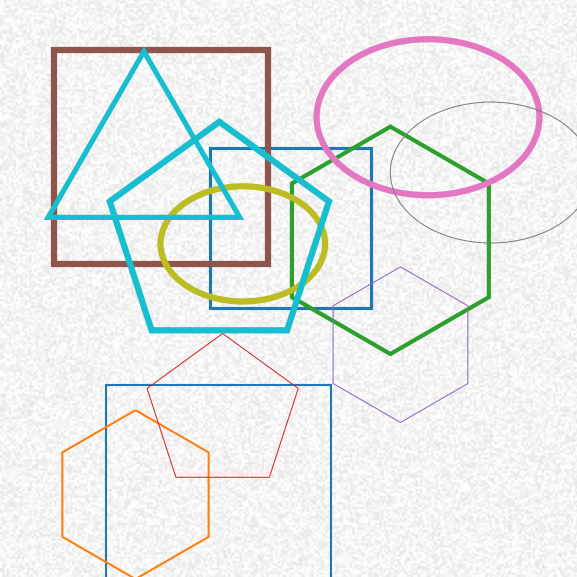[{"shape": "square", "thickness": 1.5, "radius": 0.7, "center": [0.503, 0.605]}, {"shape": "square", "thickness": 1, "radius": 0.97, "center": [0.379, 0.137]}, {"shape": "hexagon", "thickness": 1, "radius": 0.73, "center": [0.235, 0.143]}, {"shape": "hexagon", "thickness": 2, "radius": 0.98, "center": [0.676, 0.583]}, {"shape": "pentagon", "thickness": 0.5, "radius": 0.69, "center": [0.386, 0.284]}, {"shape": "hexagon", "thickness": 0.5, "radius": 0.67, "center": [0.693, 0.402]}, {"shape": "square", "thickness": 3, "radius": 0.93, "center": [0.279, 0.727]}, {"shape": "oval", "thickness": 3, "radius": 0.96, "center": [0.741, 0.796]}, {"shape": "oval", "thickness": 0.5, "radius": 0.87, "center": [0.85, 0.7]}, {"shape": "oval", "thickness": 3, "radius": 0.71, "center": [0.42, 0.577]}, {"shape": "pentagon", "thickness": 3, "radius": 1.0, "center": [0.38, 0.589]}, {"shape": "triangle", "thickness": 2.5, "radius": 0.96, "center": [0.249, 0.718]}]